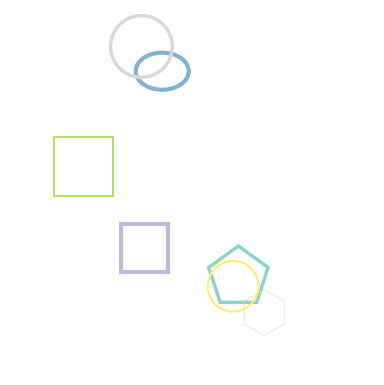[{"shape": "pentagon", "thickness": 2.5, "radius": 0.4, "center": [0.619, 0.28]}, {"shape": "square", "thickness": 3, "radius": 0.31, "center": [0.375, 0.356]}, {"shape": "oval", "thickness": 3, "radius": 0.34, "center": [0.421, 0.815]}, {"shape": "square", "thickness": 1.5, "radius": 0.38, "center": [0.217, 0.567]}, {"shape": "circle", "thickness": 2.5, "radius": 0.4, "center": [0.367, 0.879]}, {"shape": "hexagon", "thickness": 0.5, "radius": 0.3, "center": [0.686, 0.188]}, {"shape": "circle", "thickness": 1.5, "radius": 0.33, "center": [0.605, 0.256]}]